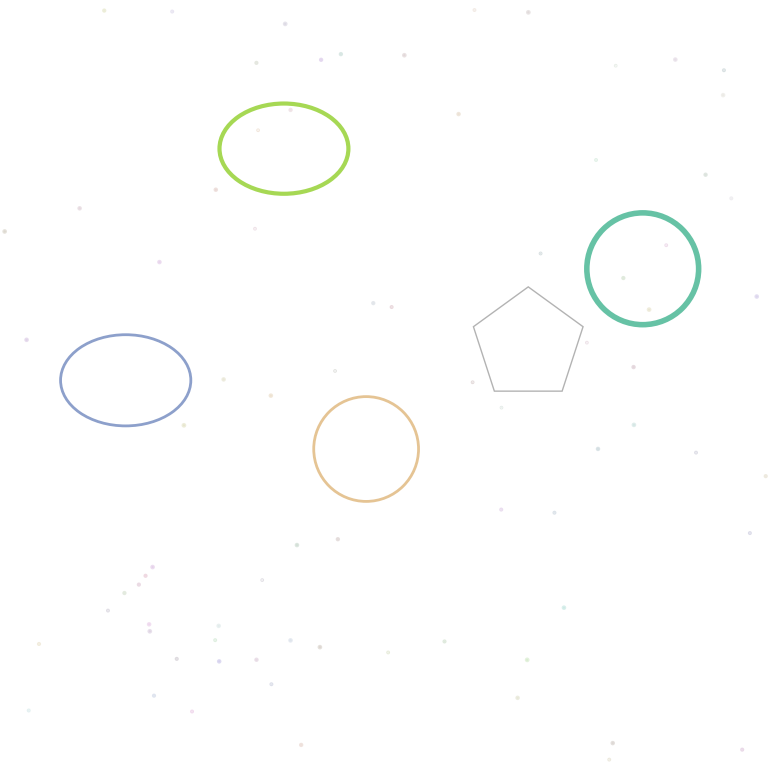[{"shape": "circle", "thickness": 2, "radius": 0.36, "center": [0.835, 0.651]}, {"shape": "oval", "thickness": 1, "radius": 0.42, "center": [0.163, 0.506]}, {"shape": "oval", "thickness": 1.5, "radius": 0.42, "center": [0.369, 0.807]}, {"shape": "circle", "thickness": 1, "radius": 0.34, "center": [0.476, 0.417]}, {"shape": "pentagon", "thickness": 0.5, "radius": 0.37, "center": [0.686, 0.553]}]